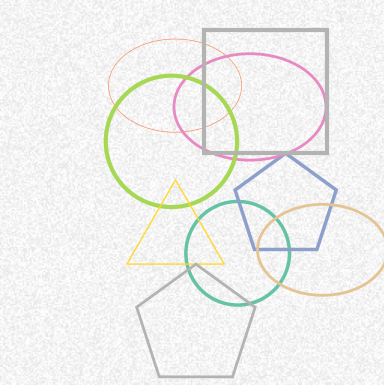[{"shape": "circle", "thickness": 2.5, "radius": 0.67, "center": [0.617, 0.342]}, {"shape": "oval", "thickness": 0.5, "radius": 0.86, "center": [0.455, 0.778]}, {"shape": "pentagon", "thickness": 2.5, "radius": 0.69, "center": [0.742, 0.464]}, {"shape": "oval", "thickness": 2, "radius": 0.99, "center": [0.649, 0.722]}, {"shape": "circle", "thickness": 3, "radius": 0.85, "center": [0.445, 0.633]}, {"shape": "triangle", "thickness": 1, "radius": 0.73, "center": [0.456, 0.387]}, {"shape": "oval", "thickness": 2, "radius": 0.84, "center": [0.838, 0.351]}, {"shape": "pentagon", "thickness": 2, "radius": 0.81, "center": [0.509, 0.152]}, {"shape": "square", "thickness": 3, "radius": 0.8, "center": [0.69, 0.762]}]